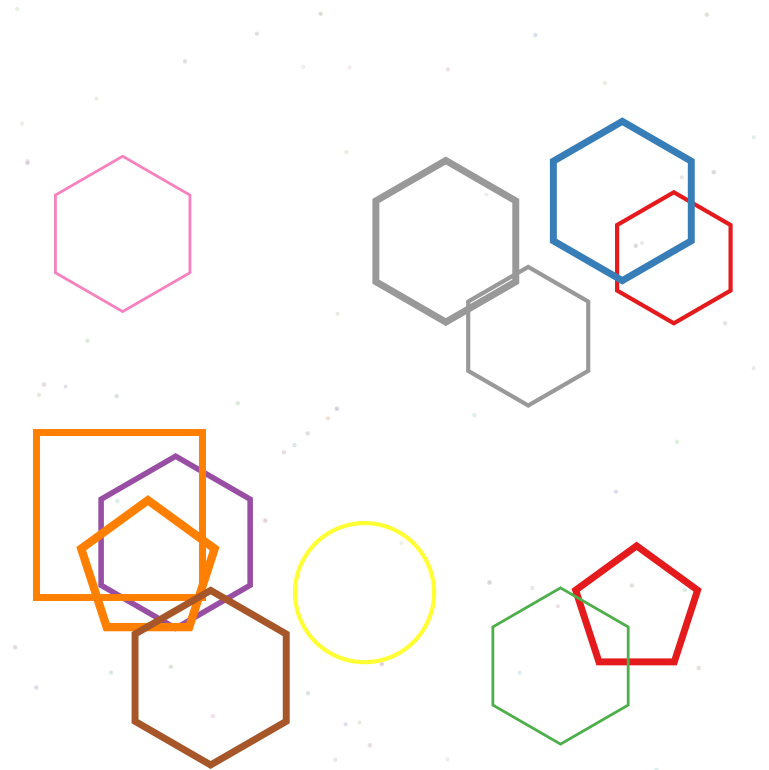[{"shape": "hexagon", "thickness": 1.5, "radius": 0.43, "center": [0.875, 0.665]}, {"shape": "pentagon", "thickness": 2.5, "radius": 0.42, "center": [0.827, 0.208]}, {"shape": "hexagon", "thickness": 2.5, "radius": 0.52, "center": [0.808, 0.739]}, {"shape": "hexagon", "thickness": 1, "radius": 0.51, "center": [0.728, 0.135]}, {"shape": "hexagon", "thickness": 2, "radius": 0.56, "center": [0.228, 0.296]}, {"shape": "pentagon", "thickness": 3, "radius": 0.46, "center": [0.192, 0.259]}, {"shape": "square", "thickness": 2.5, "radius": 0.54, "center": [0.155, 0.331]}, {"shape": "circle", "thickness": 1.5, "radius": 0.45, "center": [0.473, 0.23]}, {"shape": "hexagon", "thickness": 2.5, "radius": 0.57, "center": [0.274, 0.12]}, {"shape": "hexagon", "thickness": 1, "radius": 0.5, "center": [0.159, 0.696]}, {"shape": "hexagon", "thickness": 1.5, "radius": 0.45, "center": [0.686, 0.563]}, {"shape": "hexagon", "thickness": 2.5, "radius": 0.52, "center": [0.579, 0.687]}]